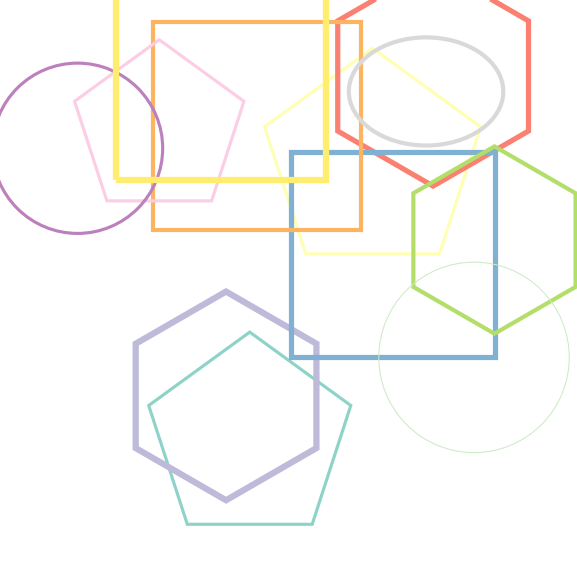[{"shape": "pentagon", "thickness": 1.5, "radius": 0.92, "center": [0.432, 0.24]}, {"shape": "pentagon", "thickness": 1.5, "radius": 0.98, "center": [0.645, 0.719]}, {"shape": "hexagon", "thickness": 3, "radius": 0.9, "center": [0.391, 0.314]}, {"shape": "hexagon", "thickness": 2.5, "radius": 0.95, "center": [0.75, 0.868]}, {"shape": "square", "thickness": 2.5, "radius": 0.88, "center": [0.68, 0.558]}, {"shape": "square", "thickness": 2, "radius": 0.9, "center": [0.445, 0.781]}, {"shape": "hexagon", "thickness": 2, "radius": 0.81, "center": [0.856, 0.583]}, {"shape": "pentagon", "thickness": 1.5, "radius": 0.77, "center": [0.276, 0.776]}, {"shape": "oval", "thickness": 2, "radius": 0.67, "center": [0.738, 0.841]}, {"shape": "circle", "thickness": 1.5, "radius": 0.74, "center": [0.134, 0.742]}, {"shape": "circle", "thickness": 0.5, "radius": 0.82, "center": [0.821, 0.38]}, {"shape": "square", "thickness": 3, "radius": 0.91, "center": [0.383, 0.869]}]